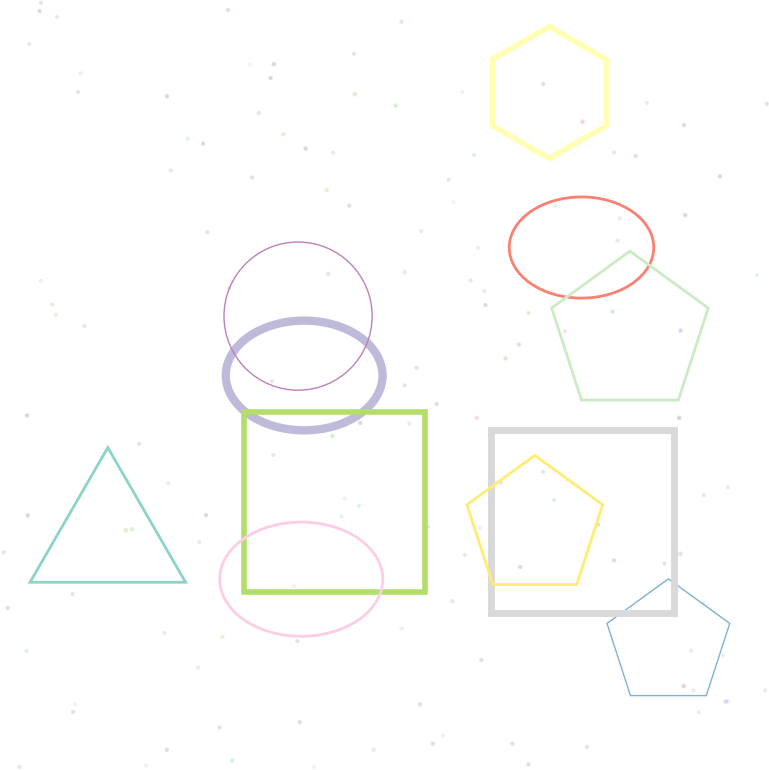[{"shape": "triangle", "thickness": 1, "radius": 0.58, "center": [0.14, 0.302]}, {"shape": "hexagon", "thickness": 2, "radius": 0.43, "center": [0.713, 0.88]}, {"shape": "oval", "thickness": 3, "radius": 0.51, "center": [0.395, 0.512]}, {"shape": "oval", "thickness": 1, "radius": 0.47, "center": [0.755, 0.679]}, {"shape": "pentagon", "thickness": 0.5, "radius": 0.42, "center": [0.868, 0.164]}, {"shape": "square", "thickness": 2, "radius": 0.59, "center": [0.435, 0.348]}, {"shape": "oval", "thickness": 1, "radius": 0.53, "center": [0.391, 0.248]}, {"shape": "square", "thickness": 2.5, "radius": 0.59, "center": [0.757, 0.322]}, {"shape": "circle", "thickness": 0.5, "radius": 0.48, "center": [0.387, 0.589]}, {"shape": "pentagon", "thickness": 1, "radius": 0.53, "center": [0.818, 0.567]}, {"shape": "pentagon", "thickness": 1, "radius": 0.46, "center": [0.695, 0.316]}]